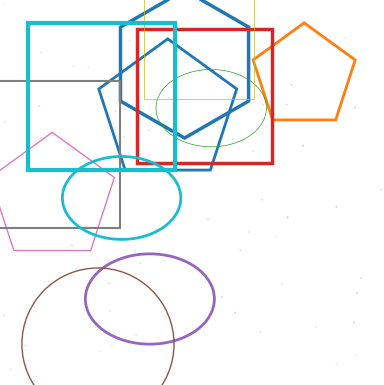[{"shape": "hexagon", "thickness": 2.5, "radius": 0.96, "center": [0.479, 0.834]}, {"shape": "pentagon", "thickness": 2, "radius": 0.94, "center": [0.436, 0.711]}, {"shape": "pentagon", "thickness": 2, "radius": 0.7, "center": [0.79, 0.801]}, {"shape": "oval", "thickness": 0.5, "radius": 0.72, "center": [0.549, 0.719]}, {"shape": "square", "thickness": 2.5, "radius": 0.88, "center": [0.531, 0.751]}, {"shape": "oval", "thickness": 2, "radius": 0.84, "center": [0.389, 0.223]}, {"shape": "circle", "thickness": 1, "radius": 0.99, "center": [0.254, 0.106]}, {"shape": "pentagon", "thickness": 1, "radius": 0.85, "center": [0.136, 0.486]}, {"shape": "square", "thickness": 1.5, "radius": 0.95, "center": [0.12, 0.599]}, {"shape": "square", "thickness": 0.5, "radius": 0.71, "center": [0.517, 0.885]}, {"shape": "oval", "thickness": 2, "radius": 0.77, "center": [0.316, 0.486]}, {"shape": "square", "thickness": 3, "radius": 0.96, "center": [0.264, 0.75]}]